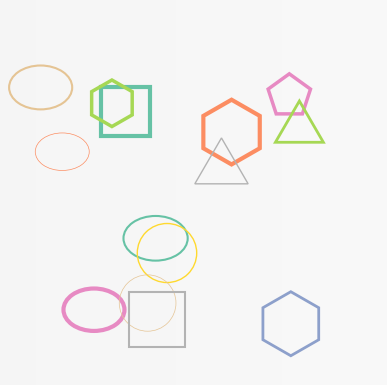[{"shape": "square", "thickness": 3, "radius": 0.31, "center": [0.324, 0.711]}, {"shape": "oval", "thickness": 1.5, "radius": 0.41, "center": [0.402, 0.381]}, {"shape": "oval", "thickness": 0.5, "radius": 0.35, "center": [0.161, 0.606]}, {"shape": "hexagon", "thickness": 3, "radius": 0.42, "center": [0.598, 0.657]}, {"shape": "hexagon", "thickness": 2, "radius": 0.42, "center": [0.75, 0.159]}, {"shape": "pentagon", "thickness": 2.5, "radius": 0.29, "center": [0.747, 0.751]}, {"shape": "oval", "thickness": 3, "radius": 0.39, "center": [0.243, 0.196]}, {"shape": "hexagon", "thickness": 2.5, "radius": 0.3, "center": [0.289, 0.732]}, {"shape": "triangle", "thickness": 2, "radius": 0.36, "center": [0.773, 0.666]}, {"shape": "circle", "thickness": 1, "radius": 0.38, "center": [0.431, 0.343]}, {"shape": "circle", "thickness": 0.5, "radius": 0.37, "center": [0.381, 0.213]}, {"shape": "oval", "thickness": 1.5, "radius": 0.41, "center": [0.105, 0.773]}, {"shape": "triangle", "thickness": 1, "radius": 0.4, "center": [0.572, 0.562]}, {"shape": "square", "thickness": 1.5, "radius": 0.36, "center": [0.405, 0.17]}]